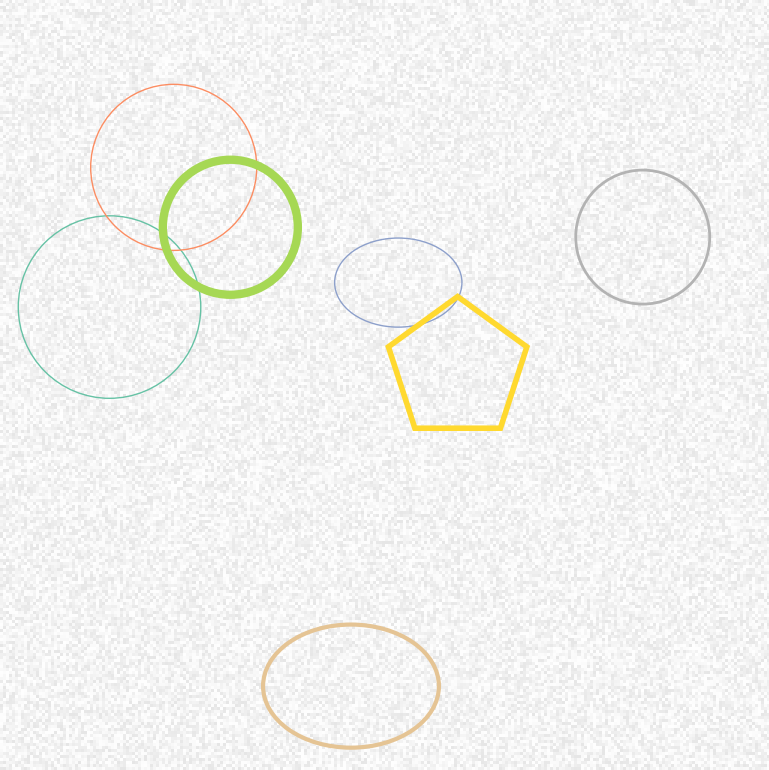[{"shape": "circle", "thickness": 0.5, "radius": 0.59, "center": [0.142, 0.601]}, {"shape": "circle", "thickness": 0.5, "radius": 0.54, "center": [0.226, 0.783]}, {"shape": "oval", "thickness": 0.5, "radius": 0.41, "center": [0.517, 0.633]}, {"shape": "circle", "thickness": 3, "radius": 0.44, "center": [0.299, 0.705]}, {"shape": "pentagon", "thickness": 2, "radius": 0.47, "center": [0.594, 0.52]}, {"shape": "oval", "thickness": 1.5, "radius": 0.57, "center": [0.456, 0.109]}, {"shape": "circle", "thickness": 1, "radius": 0.44, "center": [0.835, 0.692]}]